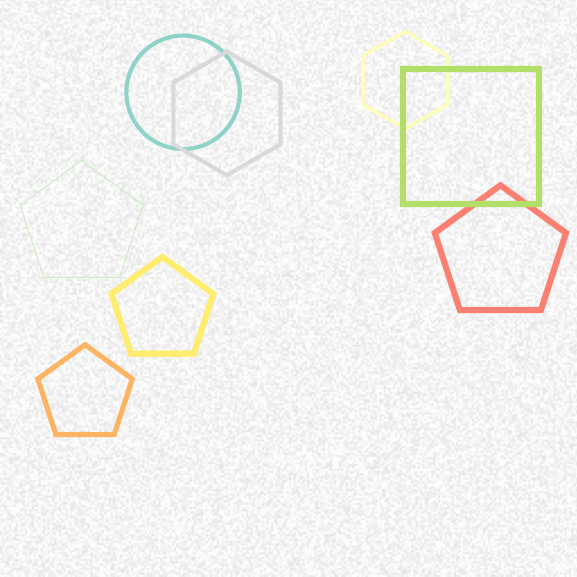[{"shape": "circle", "thickness": 2, "radius": 0.49, "center": [0.317, 0.839]}, {"shape": "hexagon", "thickness": 1.5, "radius": 0.42, "center": [0.702, 0.86]}, {"shape": "pentagon", "thickness": 3, "radius": 0.6, "center": [0.867, 0.559]}, {"shape": "pentagon", "thickness": 2.5, "radius": 0.43, "center": [0.147, 0.316]}, {"shape": "square", "thickness": 3, "radius": 0.59, "center": [0.816, 0.763]}, {"shape": "hexagon", "thickness": 2, "radius": 0.54, "center": [0.393, 0.803]}, {"shape": "pentagon", "thickness": 0.5, "radius": 0.56, "center": [0.141, 0.609]}, {"shape": "pentagon", "thickness": 3, "radius": 0.46, "center": [0.281, 0.462]}]